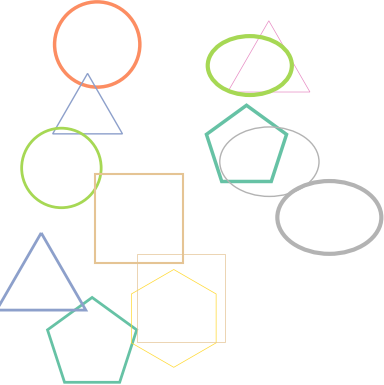[{"shape": "pentagon", "thickness": 2, "radius": 0.61, "center": [0.239, 0.106]}, {"shape": "pentagon", "thickness": 2.5, "radius": 0.55, "center": [0.64, 0.617]}, {"shape": "circle", "thickness": 2.5, "radius": 0.55, "center": [0.252, 0.884]}, {"shape": "triangle", "thickness": 2, "radius": 0.67, "center": [0.107, 0.261]}, {"shape": "triangle", "thickness": 1, "radius": 0.52, "center": [0.227, 0.705]}, {"shape": "triangle", "thickness": 0.5, "radius": 0.62, "center": [0.698, 0.823]}, {"shape": "circle", "thickness": 2, "radius": 0.52, "center": [0.159, 0.564]}, {"shape": "oval", "thickness": 3, "radius": 0.55, "center": [0.649, 0.83]}, {"shape": "hexagon", "thickness": 0.5, "radius": 0.64, "center": [0.451, 0.173]}, {"shape": "square", "thickness": 0.5, "radius": 0.57, "center": [0.471, 0.227]}, {"shape": "square", "thickness": 1.5, "radius": 0.57, "center": [0.36, 0.432]}, {"shape": "oval", "thickness": 3, "radius": 0.68, "center": [0.855, 0.435]}, {"shape": "oval", "thickness": 1, "radius": 0.64, "center": [0.7, 0.58]}]